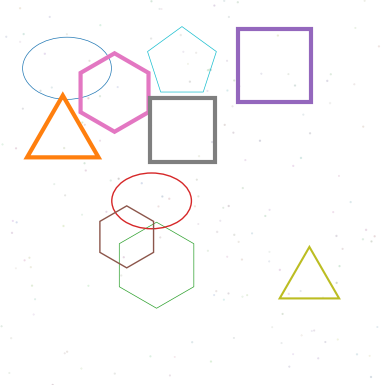[{"shape": "oval", "thickness": 0.5, "radius": 0.58, "center": [0.174, 0.823]}, {"shape": "triangle", "thickness": 3, "radius": 0.54, "center": [0.163, 0.645]}, {"shape": "hexagon", "thickness": 0.5, "radius": 0.56, "center": [0.407, 0.311]}, {"shape": "oval", "thickness": 1, "radius": 0.52, "center": [0.394, 0.478]}, {"shape": "square", "thickness": 3, "radius": 0.47, "center": [0.713, 0.829]}, {"shape": "hexagon", "thickness": 1, "radius": 0.4, "center": [0.329, 0.385]}, {"shape": "hexagon", "thickness": 3, "radius": 0.51, "center": [0.298, 0.76]}, {"shape": "square", "thickness": 3, "radius": 0.42, "center": [0.474, 0.662]}, {"shape": "triangle", "thickness": 1.5, "radius": 0.45, "center": [0.804, 0.269]}, {"shape": "pentagon", "thickness": 0.5, "radius": 0.47, "center": [0.473, 0.837]}]